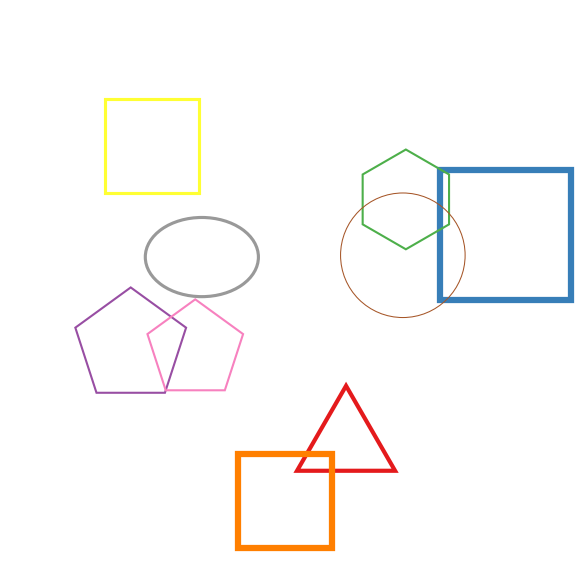[{"shape": "triangle", "thickness": 2, "radius": 0.49, "center": [0.599, 0.233]}, {"shape": "square", "thickness": 3, "radius": 0.56, "center": [0.876, 0.592]}, {"shape": "hexagon", "thickness": 1, "radius": 0.43, "center": [0.703, 0.654]}, {"shape": "pentagon", "thickness": 1, "radius": 0.5, "center": [0.226, 0.401]}, {"shape": "square", "thickness": 3, "radius": 0.41, "center": [0.493, 0.131]}, {"shape": "square", "thickness": 1.5, "radius": 0.41, "center": [0.263, 0.747]}, {"shape": "circle", "thickness": 0.5, "radius": 0.54, "center": [0.698, 0.557]}, {"shape": "pentagon", "thickness": 1, "radius": 0.44, "center": [0.338, 0.394]}, {"shape": "oval", "thickness": 1.5, "radius": 0.49, "center": [0.35, 0.554]}]